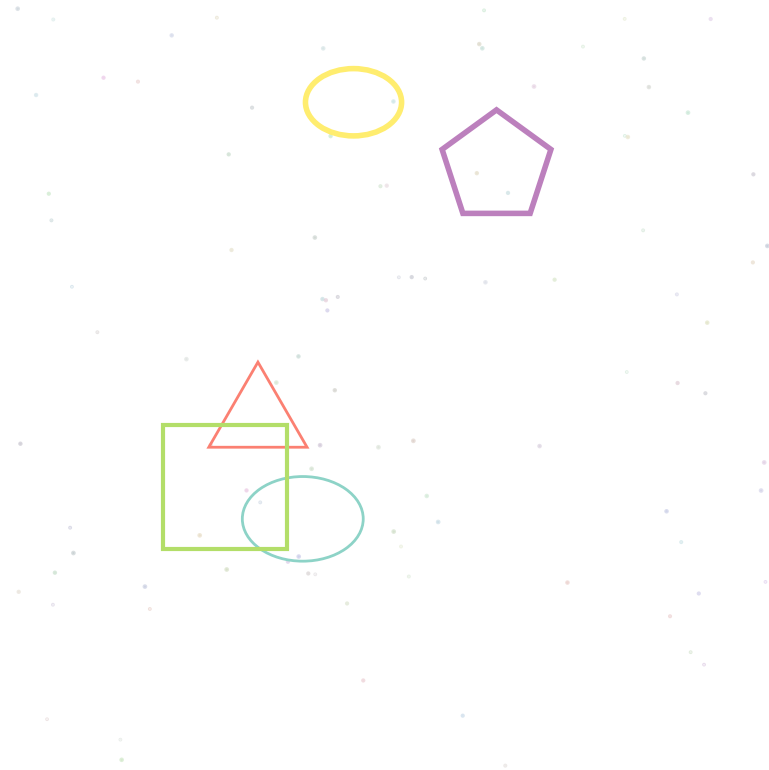[{"shape": "oval", "thickness": 1, "radius": 0.39, "center": [0.393, 0.326]}, {"shape": "triangle", "thickness": 1, "radius": 0.37, "center": [0.335, 0.456]}, {"shape": "square", "thickness": 1.5, "radius": 0.4, "center": [0.292, 0.368]}, {"shape": "pentagon", "thickness": 2, "radius": 0.37, "center": [0.645, 0.783]}, {"shape": "oval", "thickness": 2, "radius": 0.31, "center": [0.459, 0.867]}]